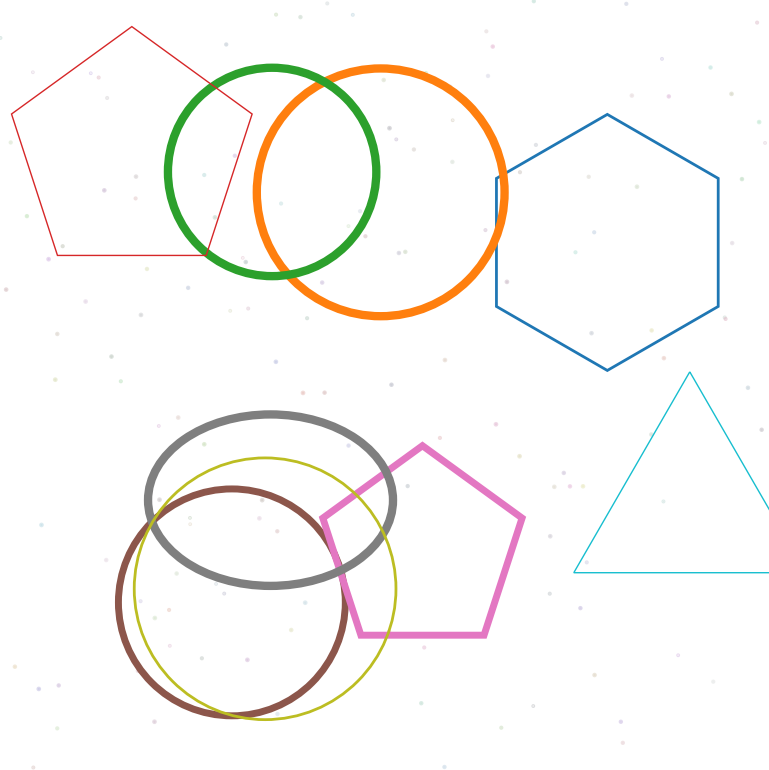[{"shape": "hexagon", "thickness": 1, "radius": 0.83, "center": [0.789, 0.685]}, {"shape": "circle", "thickness": 3, "radius": 0.8, "center": [0.494, 0.75]}, {"shape": "circle", "thickness": 3, "radius": 0.68, "center": [0.353, 0.777]}, {"shape": "pentagon", "thickness": 0.5, "radius": 0.82, "center": [0.171, 0.801]}, {"shape": "circle", "thickness": 2.5, "radius": 0.74, "center": [0.301, 0.218]}, {"shape": "pentagon", "thickness": 2.5, "radius": 0.68, "center": [0.549, 0.285]}, {"shape": "oval", "thickness": 3, "radius": 0.8, "center": [0.351, 0.35]}, {"shape": "circle", "thickness": 1, "radius": 0.85, "center": [0.344, 0.235]}, {"shape": "triangle", "thickness": 0.5, "radius": 0.87, "center": [0.896, 0.343]}]